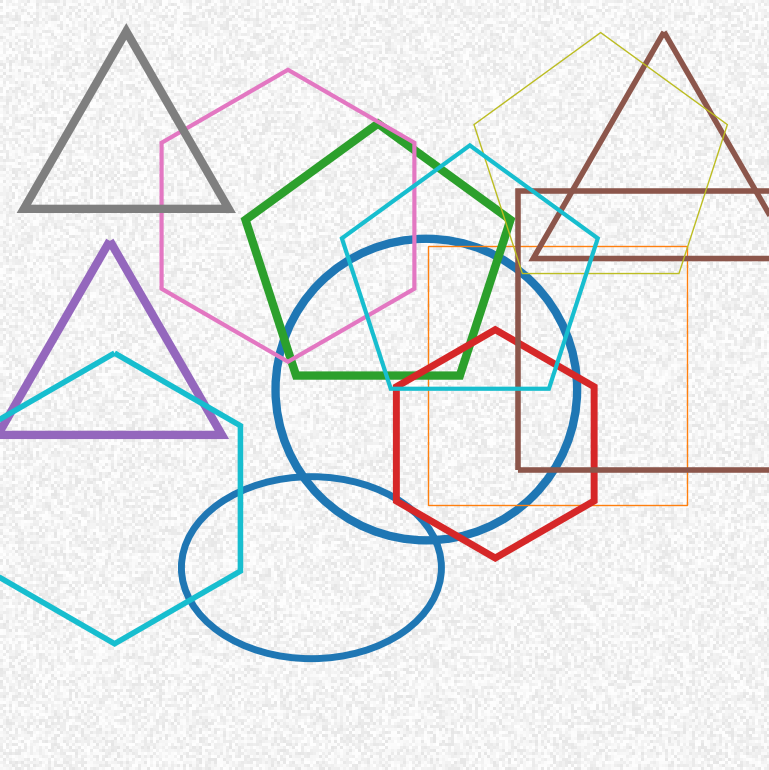[{"shape": "circle", "thickness": 3, "radius": 0.98, "center": [0.554, 0.494]}, {"shape": "oval", "thickness": 2.5, "radius": 0.84, "center": [0.404, 0.263]}, {"shape": "square", "thickness": 0.5, "radius": 0.84, "center": [0.724, 0.512]}, {"shape": "pentagon", "thickness": 3, "radius": 0.9, "center": [0.491, 0.659]}, {"shape": "hexagon", "thickness": 2.5, "radius": 0.74, "center": [0.643, 0.424]}, {"shape": "triangle", "thickness": 3, "radius": 0.84, "center": [0.143, 0.519]}, {"shape": "square", "thickness": 2, "radius": 0.91, "center": [0.855, 0.571]}, {"shape": "triangle", "thickness": 2, "radius": 0.98, "center": [0.862, 0.762]}, {"shape": "hexagon", "thickness": 1.5, "radius": 0.95, "center": [0.374, 0.72]}, {"shape": "triangle", "thickness": 3, "radius": 0.77, "center": [0.164, 0.806]}, {"shape": "pentagon", "thickness": 0.5, "radius": 0.86, "center": [0.78, 0.785]}, {"shape": "hexagon", "thickness": 2, "radius": 0.94, "center": [0.149, 0.353]}, {"shape": "pentagon", "thickness": 1.5, "radius": 0.87, "center": [0.61, 0.636]}]